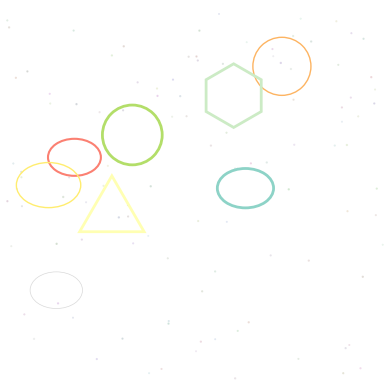[{"shape": "oval", "thickness": 2, "radius": 0.37, "center": [0.638, 0.511]}, {"shape": "triangle", "thickness": 2, "radius": 0.48, "center": [0.291, 0.446]}, {"shape": "oval", "thickness": 1.5, "radius": 0.34, "center": [0.193, 0.591]}, {"shape": "circle", "thickness": 1, "radius": 0.38, "center": [0.732, 0.828]}, {"shape": "circle", "thickness": 2, "radius": 0.39, "center": [0.344, 0.649]}, {"shape": "oval", "thickness": 0.5, "radius": 0.34, "center": [0.146, 0.246]}, {"shape": "hexagon", "thickness": 2, "radius": 0.41, "center": [0.607, 0.752]}, {"shape": "oval", "thickness": 1, "radius": 0.42, "center": [0.126, 0.519]}]